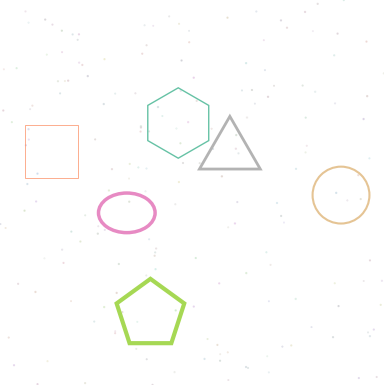[{"shape": "hexagon", "thickness": 1, "radius": 0.46, "center": [0.463, 0.681]}, {"shape": "square", "thickness": 0.5, "radius": 0.35, "center": [0.134, 0.606]}, {"shape": "oval", "thickness": 2.5, "radius": 0.37, "center": [0.329, 0.447]}, {"shape": "pentagon", "thickness": 3, "radius": 0.46, "center": [0.391, 0.183]}, {"shape": "circle", "thickness": 1.5, "radius": 0.37, "center": [0.886, 0.493]}, {"shape": "triangle", "thickness": 2, "radius": 0.46, "center": [0.597, 0.607]}]